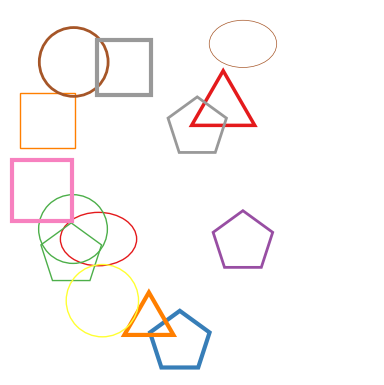[{"shape": "triangle", "thickness": 2.5, "radius": 0.47, "center": [0.58, 0.722]}, {"shape": "oval", "thickness": 1, "radius": 0.5, "center": [0.256, 0.379]}, {"shape": "pentagon", "thickness": 3, "radius": 0.41, "center": [0.467, 0.111]}, {"shape": "pentagon", "thickness": 1, "radius": 0.41, "center": [0.185, 0.338]}, {"shape": "circle", "thickness": 1, "radius": 0.45, "center": [0.19, 0.405]}, {"shape": "pentagon", "thickness": 2, "radius": 0.41, "center": [0.631, 0.371]}, {"shape": "square", "thickness": 1, "radius": 0.35, "center": [0.124, 0.687]}, {"shape": "triangle", "thickness": 3, "radius": 0.37, "center": [0.387, 0.167]}, {"shape": "circle", "thickness": 1, "radius": 0.47, "center": [0.266, 0.219]}, {"shape": "circle", "thickness": 2, "radius": 0.45, "center": [0.191, 0.839]}, {"shape": "oval", "thickness": 0.5, "radius": 0.44, "center": [0.631, 0.886]}, {"shape": "square", "thickness": 3, "radius": 0.39, "center": [0.109, 0.506]}, {"shape": "square", "thickness": 3, "radius": 0.36, "center": [0.322, 0.825]}, {"shape": "pentagon", "thickness": 2, "radius": 0.4, "center": [0.512, 0.669]}]